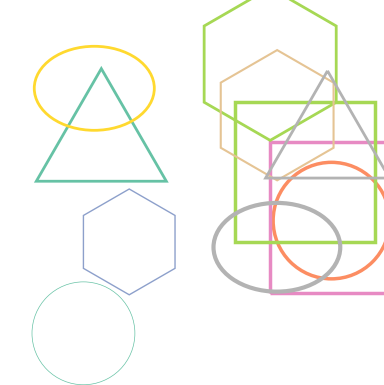[{"shape": "triangle", "thickness": 2, "radius": 0.97, "center": [0.263, 0.627]}, {"shape": "circle", "thickness": 0.5, "radius": 0.67, "center": [0.217, 0.134]}, {"shape": "circle", "thickness": 2.5, "radius": 0.76, "center": [0.861, 0.427]}, {"shape": "hexagon", "thickness": 1, "radius": 0.69, "center": [0.336, 0.372]}, {"shape": "square", "thickness": 2.5, "radius": 0.98, "center": [0.897, 0.435]}, {"shape": "square", "thickness": 2.5, "radius": 0.91, "center": [0.792, 0.554]}, {"shape": "hexagon", "thickness": 2, "radius": 0.99, "center": [0.702, 0.833]}, {"shape": "oval", "thickness": 2, "radius": 0.78, "center": [0.245, 0.771]}, {"shape": "hexagon", "thickness": 1.5, "radius": 0.85, "center": [0.72, 0.701]}, {"shape": "triangle", "thickness": 2, "radius": 0.93, "center": [0.851, 0.63]}, {"shape": "oval", "thickness": 3, "radius": 0.82, "center": [0.719, 0.358]}]